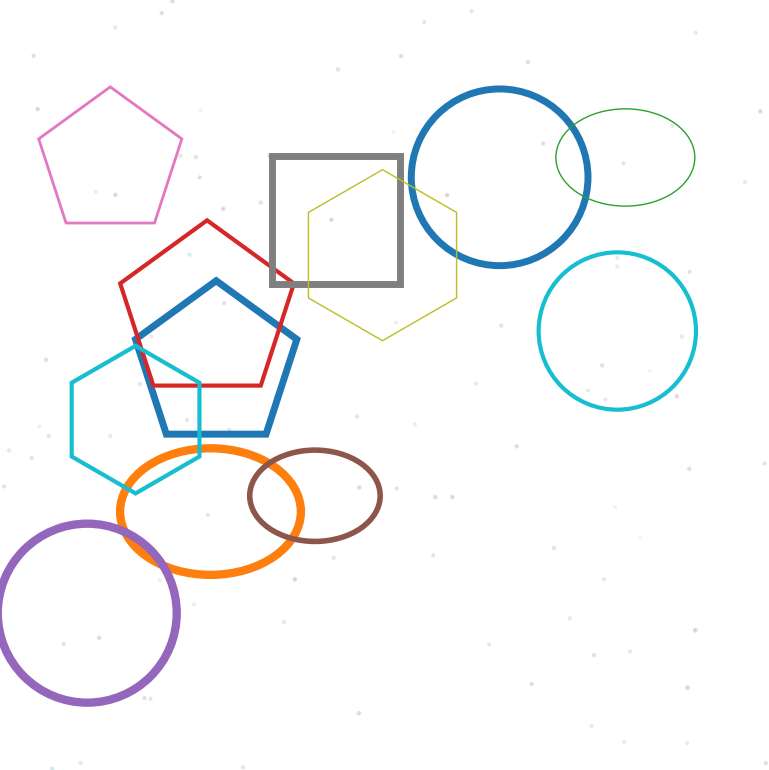[{"shape": "circle", "thickness": 2.5, "radius": 0.57, "center": [0.649, 0.77]}, {"shape": "pentagon", "thickness": 2.5, "radius": 0.55, "center": [0.281, 0.525]}, {"shape": "oval", "thickness": 3, "radius": 0.59, "center": [0.273, 0.336]}, {"shape": "oval", "thickness": 0.5, "radius": 0.45, "center": [0.812, 0.795]}, {"shape": "pentagon", "thickness": 1.5, "radius": 0.59, "center": [0.269, 0.595]}, {"shape": "circle", "thickness": 3, "radius": 0.58, "center": [0.113, 0.204]}, {"shape": "oval", "thickness": 2, "radius": 0.42, "center": [0.409, 0.356]}, {"shape": "pentagon", "thickness": 1, "radius": 0.49, "center": [0.143, 0.789]}, {"shape": "square", "thickness": 2.5, "radius": 0.42, "center": [0.437, 0.715]}, {"shape": "hexagon", "thickness": 0.5, "radius": 0.56, "center": [0.497, 0.669]}, {"shape": "hexagon", "thickness": 1.5, "radius": 0.48, "center": [0.176, 0.455]}, {"shape": "circle", "thickness": 1.5, "radius": 0.51, "center": [0.802, 0.57]}]